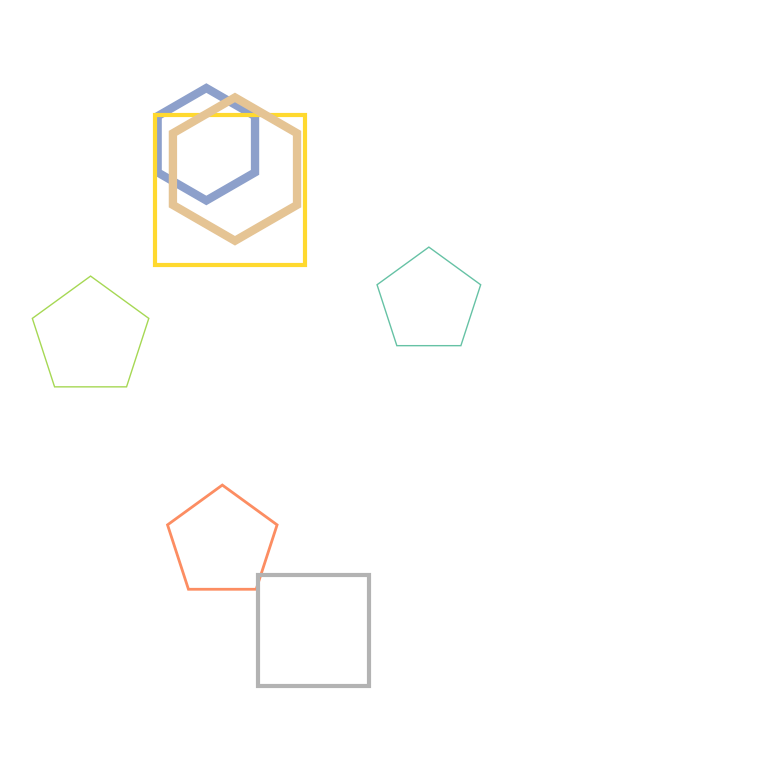[{"shape": "pentagon", "thickness": 0.5, "radius": 0.35, "center": [0.557, 0.608]}, {"shape": "pentagon", "thickness": 1, "radius": 0.37, "center": [0.289, 0.295]}, {"shape": "hexagon", "thickness": 3, "radius": 0.37, "center": [0.268, 0.813]}, {"shape": "pentagon", "thickness": 0.5, "radius": 0.4, "center": [0.118, 0.562]}, {"shape": "square", "thickness": 1.5, "radius": 0.49, "center": [0.298, 0.753]}, {"shape": "hexagon", "thickness": 3, "radius": 0.47, "center": [0.305, 0.78]}, {"shape": "square", "thickness": 1.5, "radius": 0.36, "center": [0.408, 0.181]}]